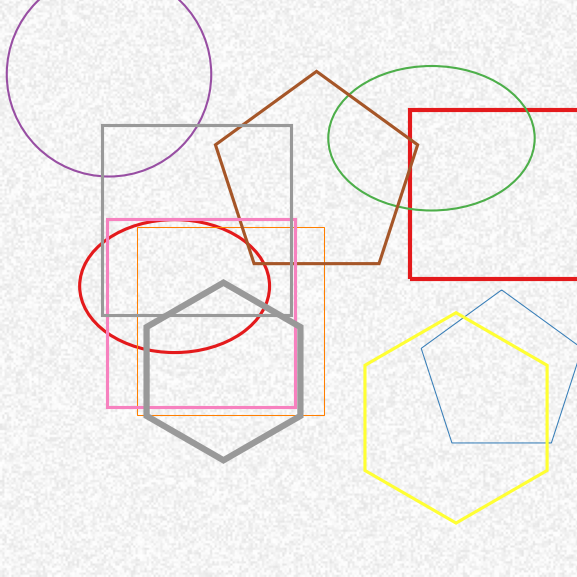[{"shape": "square", "thickness": 2, "radius": 0.73, "center": [0.856, 0.663]}, {"shape": "oval", "thickness": 1.5, "radius": 0.82, "center": [0.302, 0.504]}, {"shape": "pentagon", "thickness": 0.5, "radius": 0.73, "center": [0.869, 0.351]}, {"shape": "oval", "thickness": 1, "radius": 0.89, "center": [0.747, 0.76]}, {"shape": "circle", "thickness": 1, "radius": 0.89, "center": [0.189, 0.871]}, {"shape": "square", "thickness": 0.5, "radius": 0.81, "center": [0.399, 0.443]}, {"shape": "hexagon", "thickness": 1.5, "radius": 0.91, "center": [0.79, 0.276]}, {"shape": "pentagon", "thickness": 1.5, "radius": 0.92, "center": [0.548, 0.691]}, {"shape": "square", "thickness": 1.5, "radius": 0.82, "center": [0.348, 0.457]}, {"shape": "square", "thickness": 1.5, "radius": 0.82, "center": [0.34, 0.618]}, {"shape": "hexagon", "thickness": 3, "radius": 0.77, "center": [0.387, 0.356]}]